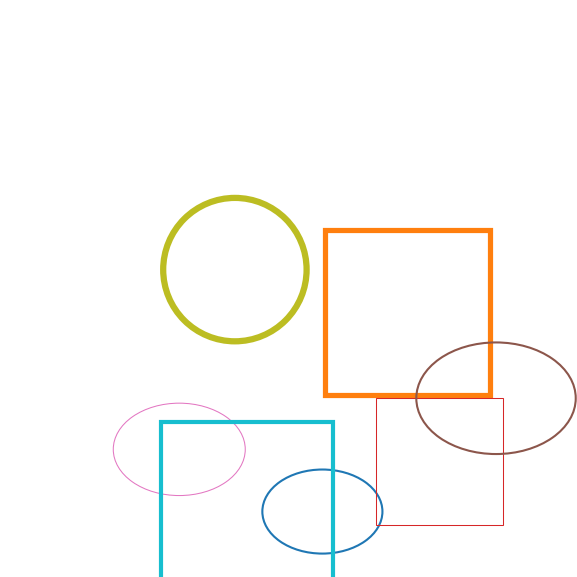[{"shape": "oval", "thickness": 1, "radius": 0.52, "center": [0.558, 0.113]}, {"shape": "square", "thickness": 2.5, "radius": 0.71, "center": [0.706, 0.458]}, {"shape": "square", "thickness": 0.5, "radius": 0.55, "center": [0.761, 0.2]}, {"shape": "oval", "thickness": 1, "radius": 0.69, "center": [0.859, 0.31]}, {"shape": "oval", "thickness": 0.5, "radius": 0.57, "center": [0.31, 0.221]}, {"shape": "circle", "thickness": 3, "radius": 0.62, "center": [0.407, 0.532]}, {"shape": "square", "thickness": 2, "radius": 0.74, "center": [0.427, 0.12]}]